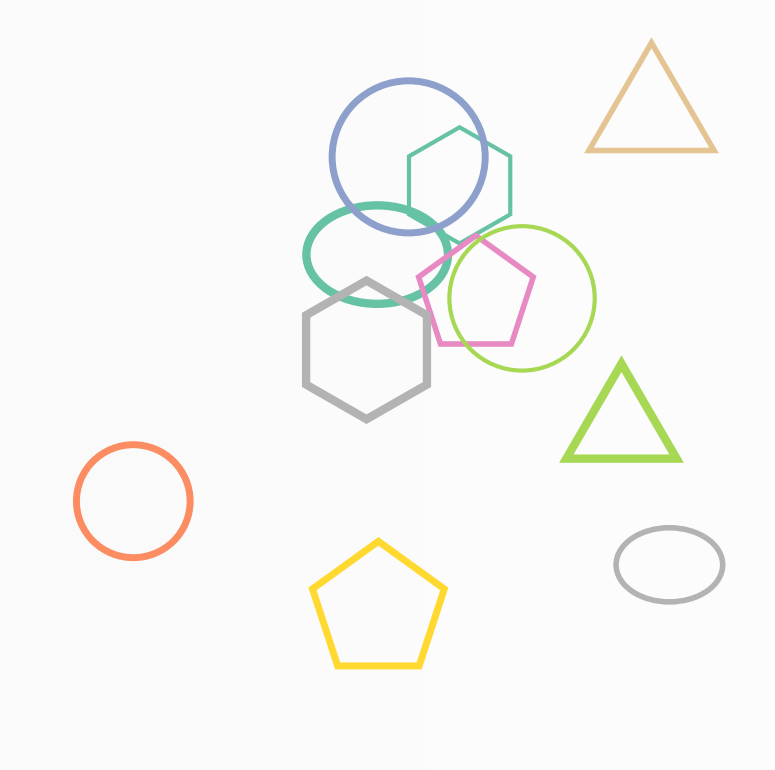[{"shape": "hexagon", "thickness": 1.5, "radius": 0.38, "center": [0.593, 0.759]}, {"shape": "oval", "thickness": 3, "radius": 0.46, "center": [0.487, 0.669]}, {"shape": "circle", "thickness": 2.5, "radius": 0.37, "center": [0.172, 0.349]}, {"shape": "circle", "thickness": 2.5, "radius": 0.49, "center": [0.527, 0.796]}, {"shape": "pentagon", "thickness": 2, "radius": 0.39, "center": [0.614, 0.616]}, {"shape": "circle", "thickness": 1.5, "radius": 0.47, "center": [0.674, 0.613]}, {"shape": "triangle", "thickness": 3, "radius": 0.41, "center": [0.802, 0.445]}, {"shape": "pentagon", "thickness": 2.5, "radius": 0.45, "center": [0.488, 0.208]}, {"shape": "triangle", "thickness": 2, "radius": 0.47, "center": [0.841, 0.851]}, {"shape": "oval", "thickness": 2, "radius": 0.34, "center": [0.864, 0.266]}, {"shape": "hexagon", "thickness": 3, "radius": 0.45, "center": [0.473, 0.546]}]